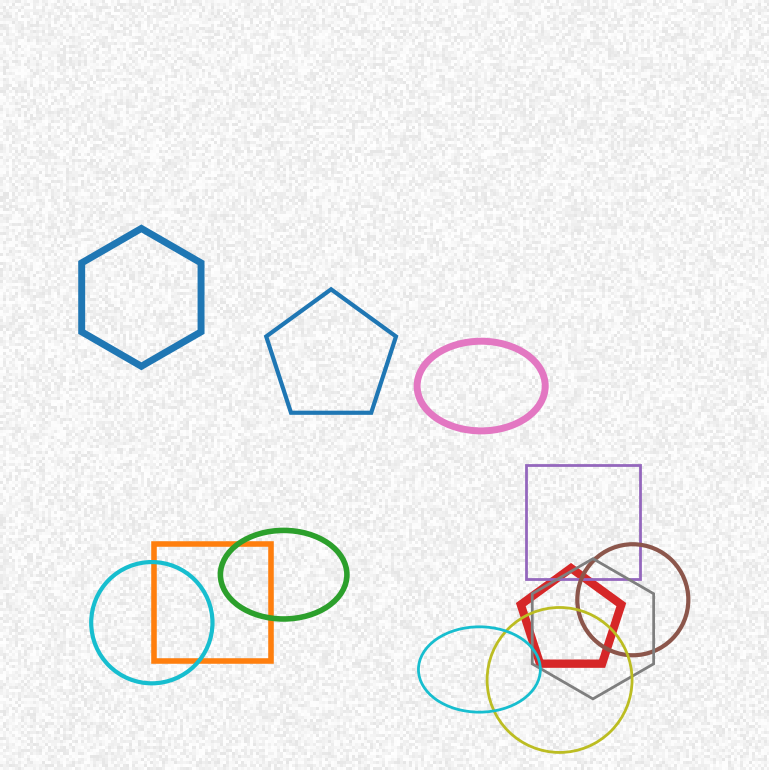[{"shape": "pentagon", "thickness": 1.5, "radius": 0.44, "center": [0.43, 0.536]}, {"shape": "hexagon", "thickness": 2.5, "radius": 0.45, "center": [0.184, 0.614]}, {"shape": "square", "thickness": 2, "radius": 0.38, "center": [0.276, 0.218]}, {"shape": "oval", "thickness": 2, "radius": 0.41, "center": [0.368, 0.254]}, {"shape": "pentagon", "thickness": 3, "radius": 0.34, "center": [0.742, 0.194]}, {"shape": "square", "thickness": 1, "radius": 0.37, "center": [0.757, 0.322]}, {"shape": "circle", "thickness": 1.5, "radius": 0.36, "center": [0.822, 0.221]}, {"shape": "oval", "thickness": 2.5, "radius": 0.42, "center": [0.625, 0.499]}, {"shape": "hexagon", "thickness": 1, "radius": 0.46, "center": [0.77, 0.183]}, {"shape": "circle", "thickness": 1, "radius": 0.47, "center": [0.727, 0.117]}, {"shape": "oval", "thickness": 1, "radius": 0.4, "center": [0.623, 0.131]}, {"shape": "circle", "thickness": 1.5, "radius": 0.39, "center": [0.197, 0.191]}]